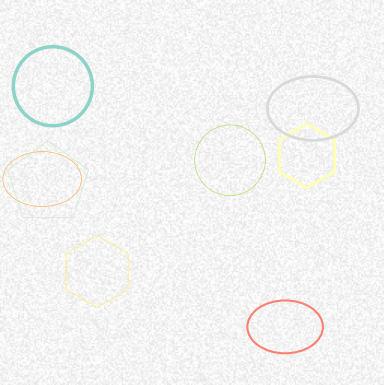[{"shape": "circle", "thickness": 2.5, "radius": 0.51, "center": [0.137, 0.776]}, {"shape": "hexagon", "thickness": 2, "radius": 0.41, "center": [0.797, 0.595]}, {"shape": "oval", "thickness": 1.5, "radius": 0.49, "center": [0.741, 0.151]}, {"shape": "oval", "thickness": 0.5, "radius": 0.51, "center": [0.11, 0.535]}, {"shape": "circle", "thickness": 0.5, "radius": 0.46, "center": [0.597, 0.584]}, {"shape": "oval", "thickness": 2, "radius": 0.59, "center": [0.813, 0.718]}, {"shape": "pentagon", "thickness": 0.5, "radius": 0.55, "center": [0.125, 0.524]}, {"shape": "hexagon", "thickness": 0.5, "radius": 0.47, "center": [0.252, 0.295]}]